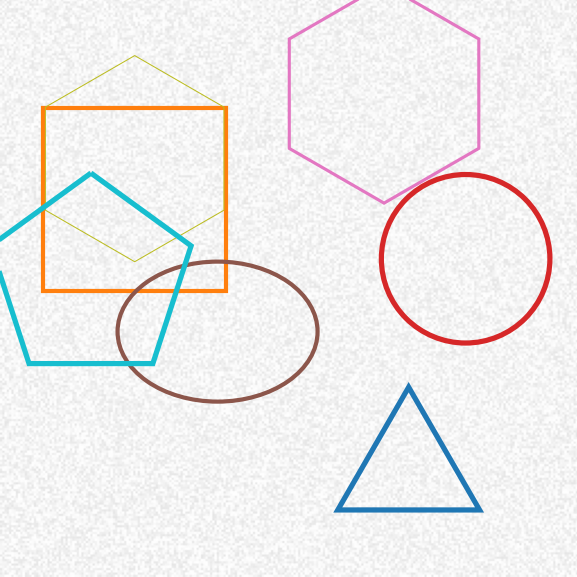[{"shape": "triangle", "thickness": 2.5, "radius": 0.71, "center": [0.708, 0.187]}, {"shape": "square", "thickness": 2, "radius": 0.79, "center": [0.233, 0.654]}, {"shape": "circle", "thickness": 2.5, "radius": 0.73, "center": [0.806, 0.551]}, {"shape": "oval", "thickness": 2, "radius": 0.87, "center": [0.377, 0.425]}, {"shape": "hexagon", "thickness": 1.5, "radius": 0.95, "center": [0.665, 0.837]}, {"shape": "hexagon", "thickness": 0.5, "radius": 0.89, "center": [0.233, 0.724]}, {"shape": "pentagon", "thickness": 2.5, "radius": 0.91, "center": [0.157, 0.517]}]